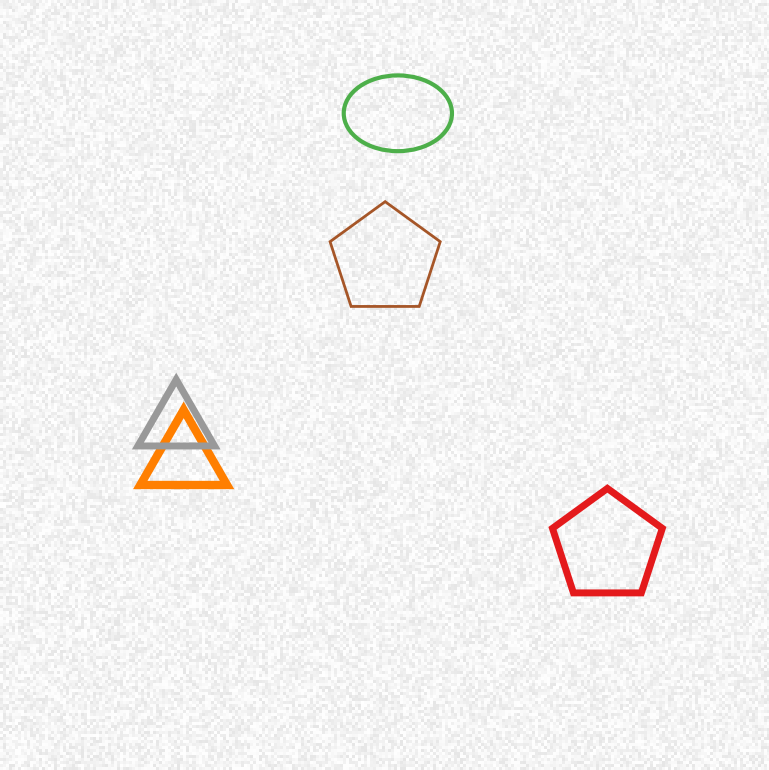[{"shape": "pentagon", "thickness": 2.5, "radius": 0.37, "center": [0.789, 0.291]}, {"shape": "oval", "thickness": 1.5, "radius": 0.35, "center": [0.517, 0.853]}, {"shape": "triangle", "thickness": 3, "radius": 0.33, "center": [0.239, 0.403]}, {"shape": "pentagon", "thickness": 1, "radius": 0.38, "center": [0.5, 0.663]}, {"shape": "triangle", "thickness": 2.5, "radius": 0.29, "center": [0.229, 0.45]}]